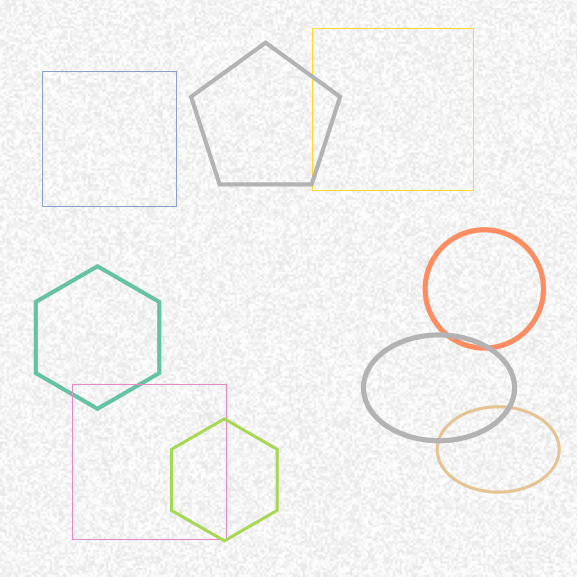[{"shape": "hexagon", "thickness": 2, "radius": 0.62, "center": [0.169, 0.415]}, {"shape": "circle", "thickness": 2.5, "radius": 0.51, "center": [0.839, 0.499]}, {"shape": "square", "thickness": 0.5, "radius": 0.58, "center": [0.189, 0.759]}, {"shape": "square", "thickness": 0.5, "radius": 0.67, "center": [0.257, 0.2]}, {"shape": "hexagon", "thickness": 1.5, "radius": 0.53, "center": [0.389, 0.168]}, {"shape": "square", "thickness": 0.5, "radius": 0.7, "center": [0.679, 0.811]}, {"shape": "oval", "thickness": 1.5, "radius": 0.53, "center": [0.863, 0.221]}, {"shape": "pentagon", "thickness": 2, "radius": 0.68, "center": [0.46, 0.79]}, {"shape": "oval", "thickness": 2.5, "radius": 0.65, "center": [0.76, 0.328]}]